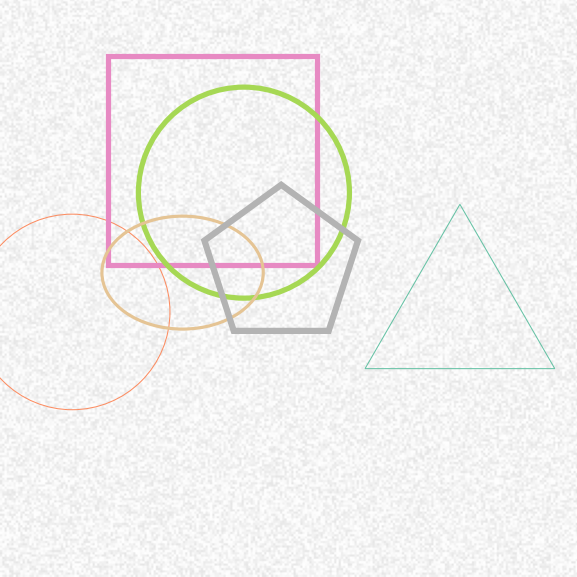[{"shape": "triangle", "thickness": 0.5, "radius": 0.95, "center": [0.796, 0.456]}, {"shape": "circle", "thickness": 0.5, "radius": 0.85, "center": [0.125, 0.459]}, {"shape": "square", "thickness": 2.5, "radius": 0.91, "center": [0.367, 0.722]}, {"shape": "circle", "thickness": 2.5, "radius": 0.91, "center": [0.422, 0.666]}, {"shape": "oval", "thickness": 1.5, "radius": 0.7, "center": [0.316, 0.527]}, {"shape": "pentagon", "thickness": 3, "radius": 0.7, "center": [0.487, 0.539]}]